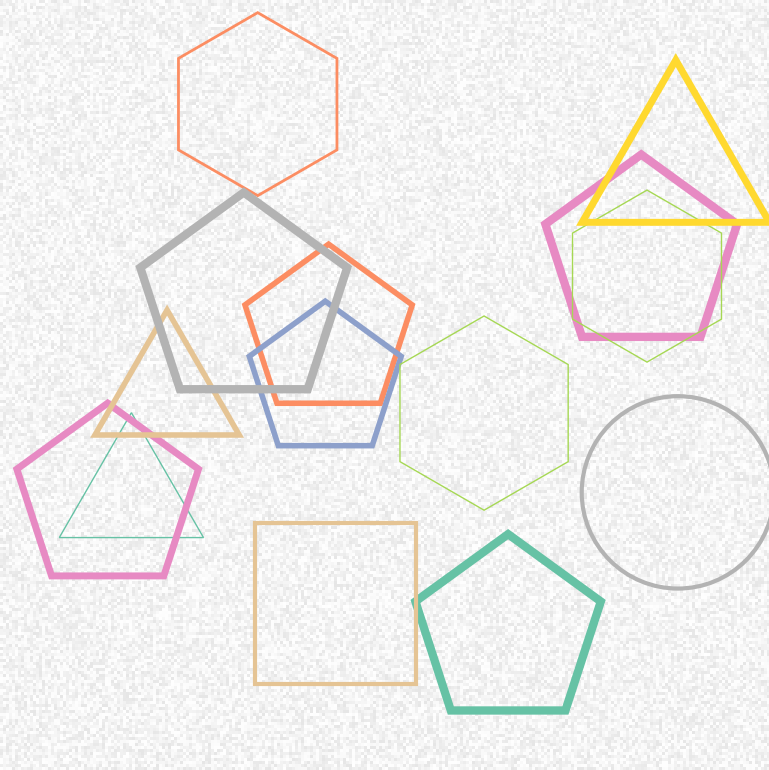[{"shape": "pentagon", "thickness": 3, "radius": 0.63, "center": [0.66, 0.18]}, {"shape": "triangle", "thickness": 0.5, "radius": 0.54, "center": [0.171, 0.356]}, {"shape": "hexagon", "thickness": 1, "radius": 0.59, "center": [0.335, 0.865]}, {"shape": "pentagon", "thickness": 2, "radius": 0.57, "center": [0.427, 0.569]}, {"shape": "pentagon", "thickness": 2, "radius": 0.52, "center": [0.422, 0.505]}, {"shape": "pentagon", "thickness": 2.5, "radius": 0.62, "center": [0.14, 0.352]}, {"shape": "pentagon", "thickness": 3, "radius": 0.65, "center": [0.833, 0.668]}, {"shape": "hexagon", "thickness": 0.5, "radius": 0.63, "center": [0.629, 0.464]}, {"shape": "hexagon", "thickness": 0.5, "radius": 0.56, "center": [0.84, 0.641]}, {"shape": "triangle", "thickness": 2.5, "radius": 0.7, "center": [0.878, 0.782]}, {"shape": "square", "thickness": 1.5, "radius": 0.52, "center": [0.436, 0.216]}, {"shape": "triangle", "thickness": 2, "radius": 0.54, "center": [0.217, 0.489]}, {"shape": "pentagon", "thickness": 3, "radius": 0.71, "center": [0.317, 0.609]}, {"shape": "circle", "thickness": 1.5, "radius": 0.62, "center": [0.88, 0.361]}]